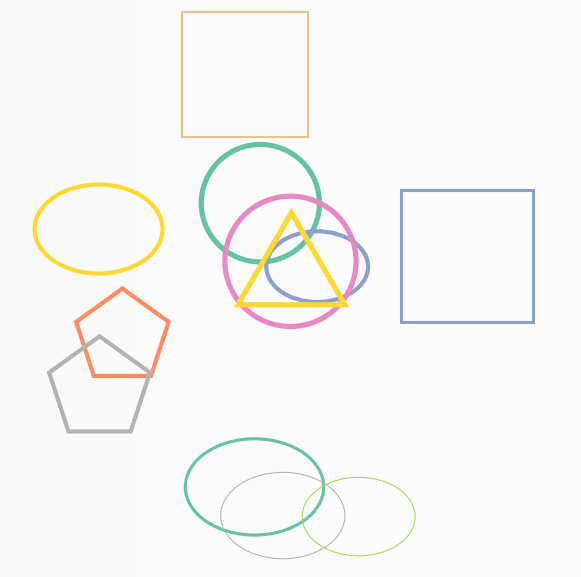[{"shape": "oval", "thickness": 1.5, "radius": 0.6, "center": [0.438, 0.156]}, {"shape": "circle", "thickness": 2.5, "radius": 0.51, "center": [0.448, 0.647]}, {"shape": "pentagon", "thickness": 2, "radius": 0.42, "center": [0.211, 0.416]}, {"shape": "oval", "thickness": 2, "radius": 0.44, "center": [0.546, 0.537]}, {"shape": "square", "thickness": 1.5, "radius": 0.57, "center": [0.804, 0.556]}, {"shape": "circle", "thickness": 2.5, "radius": 0.56, "center": [0.5, 0.547]}, {"shape": "oval", "thickness": 0.5, "radius": 0.49, "center": [0.617, 0.105]}, {"shape": "triangle", "thickness": 2.5, "radius": 0.53, "center": [0.501, 0.524]}, {"shape": "oval", "thickness": 2, "radius": 0.55, "center": [0.17, 0.603]}, {"shape": "square", "thickness": 1, "radius": 0.54, "center": [0.421, 0.87]}, {"shape": "pentagon", "thickness": 2, "radius": 0.46, "center": [0.171, 0.326]}, {"shape": "oval", "thickness": 0.5, "radius": 0.53, "center": [0.487, 0.106]}]